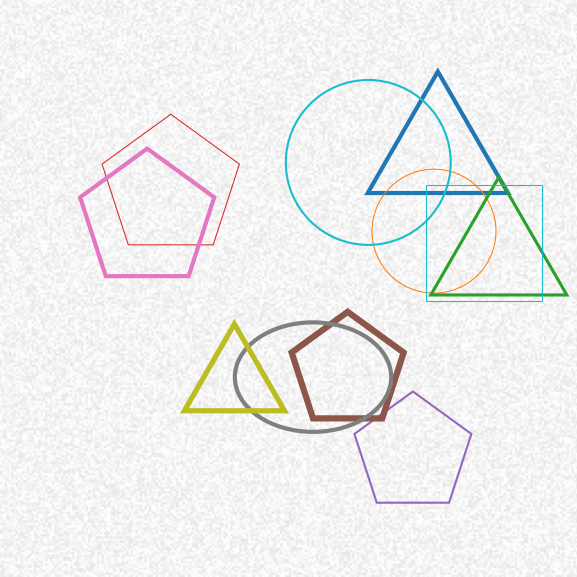[{"shape": "triangle", "thickness": 2, "radius": 0.7, "center": [0.758, 0.735]}, {"shape": "circle", "thickness": 0.5, "radius": 0.54, "center": [0.751, 0.599]}, {"shape": "triangle", "thickness": 1.5, "radius": 0.68, "center": [0.864, 0.556]}, {"shape": "pentagon", "thickness": 0.5, "radius": 0.63, "center": [0.296, 0.676]}, {"shape": "pentagon", "thickness": 1, "radius": 0.53, "center": [0.715, 0.215]}, {"shape": "pentagon", "thickness": 3, "radius": 0.51, "center": [0.602, 0.357]}, {"shape": "pentagon", "thickness": 2, "radius": 0.61, "center": [0.255, 0.62]}, {"shape": "oval", "thickness": 2, "radius": 0.68, "center": [0.542, 0.346]}, {"shape": "triangle", "thickness": 2.5, "radius": 0.5, "center": [0.406, 0.338]}, {"shape": "square", "thickness": 0.5, "radius": 0.5, "center": [0.839, 0.578]}, {"shape": "circle", "thickness": 1, "radius": 0.71, "center": [0.638, 0.718]}]